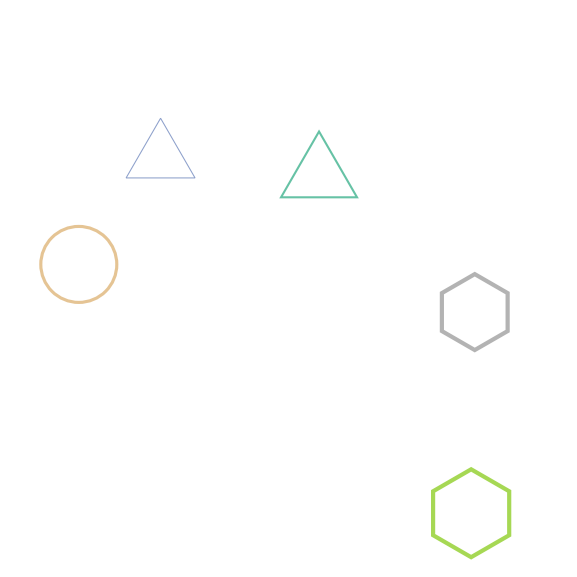[{"shape": "triangle", "thickness": 1, "radius": 0.38, "center": [0.552, 0.695]}, {"shape": "triangle", "thickness": 0.5, "radius": 0.34, "center": [0.278, 0.725]}, {"shape": "hexagon", "thickness": 2, "radius": 0.38, "center": [0.816, 0.11]}, {"shape": "circle", "thickness": 1.5, "radius": 0.33, "center": [0.136, 0.541]}, {"shape": "hexagon", "thickness": 2, "radius": 0.33, "center": [0.822, 0.459]}]